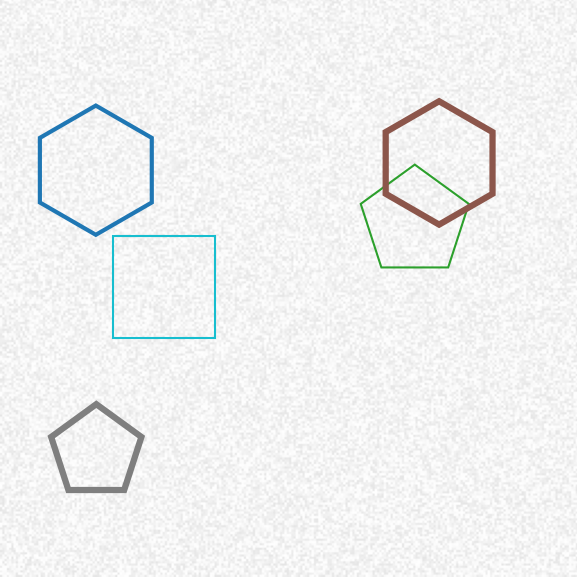[{"shape": "hexagon", "thickness": 2, "radius": 0.56, "center": [0.166, 0.704]}, {"shape": "pentagon", "thickness": 1, "radius": 0.49, "center": [0.718, 0.616]}, {"shape": "hexagon", "thickness": 3, "radius": 0.53, "center": [0.76, 0.717]}, {"shape": "pentagon", "thickness": 3, "radius": 0.41, "center": [0.167, 0.217]}, {"shape": "square", "thickness": 1, "radius": 0.44, "center": [0.284, 0.503]}]